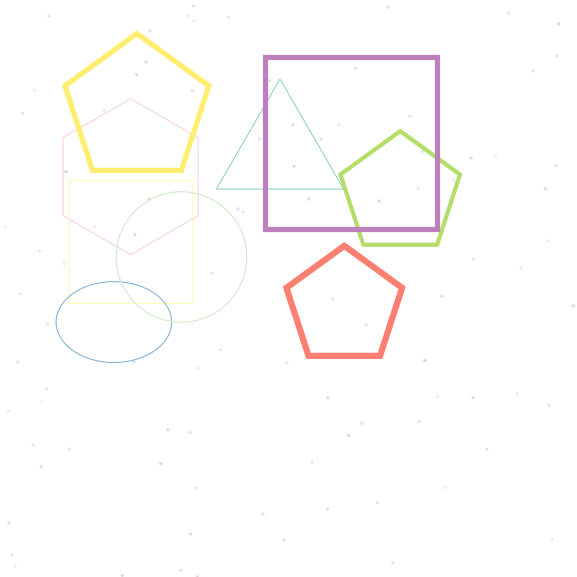[{"shape": "triangle", "thickness": 0.5, "radius": 0.64, "center": [0.485, 0.735]}, {"shape": "square", "thickness": 0.5, "radius": 0.53, "center": [0.225, 0.581]}, {"shape": "pentagon", "thickness": 3, "radius": 0.53, "center": [0.596, 0.468]}, {"shape": "oval", "thickness": 0.5, "radius": 0.5, "center": [0.197, 0.441]}, {"shape": "pentagon", "thickness": 2, "radius": 0.54, "center": [0.693, 0.663]}, {"shape": "hexagon", "thickness": 0.5, "radius": 0.67, "center": [0.226, 0.693]}, {"shape": "square", "thickness": 2.5, "radius": 0.75, "center": [0.608, 0.751]}, {"shape": "circle", "thickness": 0.5, "radius": 0.57, "center": [0.314, 0.554]}, {"shape": "pentagon", "thickness": 2.5, "radius": 0.65, "center": [0.237, 0.81]}]